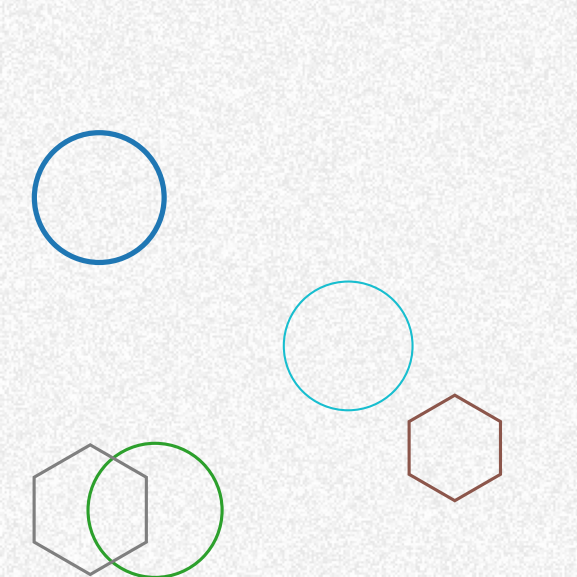[{"shape": "circle", "thickness": 2.5, "radius": 0.56, "center": [0.172, 0.657]}, {"shape": "circle", "thickness": 1.5, "radius": 0.58, "center": [0.269, 0.115]}, {"shape": "hexagon", "thickness": 1.5, "radius": 0.46, "center": [0.788, 0.223]}, {"shape": "hexagon", "thickness": 1.5, "radius": 0.56, "center": [0.156, 0.117]}, {"shape": "circle", "thickness": 1, "radius": 0.56, "center": [0.603, 0.4]}]